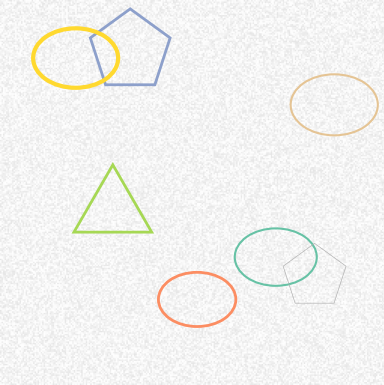[{"shape": "oval", "thickness": 1.5, "radius": 0.53, "center": [0.716, 0.332]}, {"shape": "oval", "thickness": 2, "radius": 0.5, "center": [0.512, 0.222]}, {"shape": "pentagon", "thickness": 2, "radius": 0.54, "center": [0.338, 0.868]}, {"shape": "triangle", "thickness": 2, "radius": 0.58, "center": [0.293, 0.455]}, {"shape": "oval", "thickness": 3, "radius": 0.55, "center": [0.196, 0.849]}, {"shape": "oval", "thickness": 1.5, "radius": 0.57, "center": [0.868, 0.728]}, {"shape": "pentagon", "thickness": 0.5, "radius": 0.43, "center": [0.817, 0.282]}]